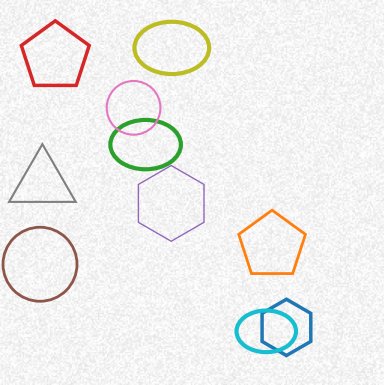[{"shape": "hexagon", "thickness": 2.5, "radius": 0.37, "center": [0.744, 0.15]}, {"shape": "pentagon", "thickness": 2, "radius": 0.46, "center": [0.707, 0.363]}, {"shape": "oval", "thickness": 3, "radius": 0.46, "center": [0.378, 0.624]}, {"shape": "pentagon", "thickness": 2.5, "radius": 0.46, "center": [0.144, 0.853]}, {"shape": "hexagon", "thickness": 1, "radius": 0.49, "center": [0.445, 0.472]}, {"shape": "circle", "thickness": 2, "radius": 0.48, "center": [0.104, 0.314]}, {"shape": "circle", "thickness": 1.5, "radius": 0.35, "center": [0.347, 0.72]}, {"shape": "triangle", "thickness": 1.5, "radius": 0.5, "center": [0.11, 0.526]}, {"shape": "oval", "thickness": 3, "radius": 0.49, "center": [0.446, 0.876]}, {"shape": "oval", "thickness": 3, "radius": 0.39, "center": [0.692, 0.139]}]